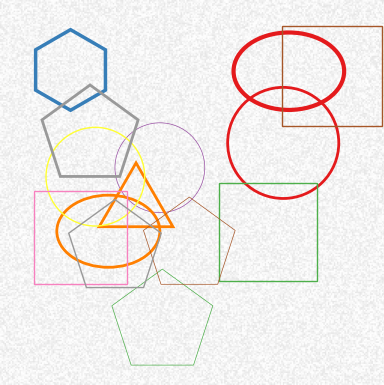[{"shape": "oval", "thickness": 3, "radius": 0.72, "center": [0.75, 0.815]}, {"shape": "circle", "thickness": 2, "radius": 0.72, "center": [0.736, 0.629]}, {"shape": "hexagon", "thickness": 2.5, "radius": 0.52, "center": [0.183, 0.818]}, {"shape": "square", "thickness": 1, "radius": 0.64, "center": [0.696, 0.398]}, {"shape": "pentagon", "thickness": 0.5, "radius": 0.69, "center": [0.422, 0.163]}, {"shape": "circle", "thickness": 0.5, "radius": 0.58, "center": [0.415, 0.564]}, {"shape": "oval", "thickness": 2, "radius": 0.67, "center": [0.281, 0.399]}, {"shape": "triangle", "thickness": 2, "radius": 0.55, "center": [0.353, 0.466]}, {"shape": "circle", "thickness": 1, "radius": 0.64, "center": [0.248, 0.541]}, {"shape": "pentagon", "thickness": 0.5, "radius": 0.63, "center": [0.492, 0.363]}, {"shape": "square", "thickness": 1, "radius": 0.65, "center": [0.863, 0.803]}, {"shape": "square", "thickness": 1, "radius": 0.6, "center": [0.21, 0.383]}, {"shape": "pentagon", "thickness": 1, "radius": 0.63, "center": [0.299, 0.355]}, {"shape": "pentagon", "thickness": 2, "radius": 0.66, "center": [0.234, 0.648]}]